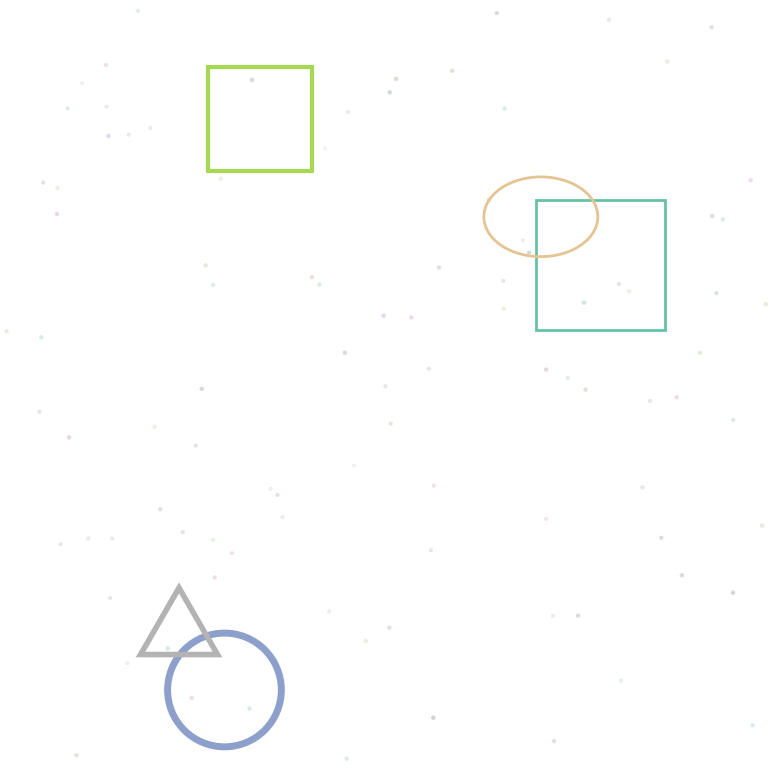[{"shape": "square", "thickness": 1, "radius": 0.42, "center": [0.78, 0.656]}, {"shape": "circle", "thickness": 2.5, "radius": 0.37, "center": [0.292, 0.104]}, {"shape": "square", "thickness": 1.5, "radius": 0.34, "center": [0.338, 0.846]}, {"shape": "oval", "thickness": 1, "radius": 0.37, "center": [0.702, 0.718]}, {"shape": "triangle", "thickness": 2, "radius": 0.29, "center": [0.232, 0.179]}]